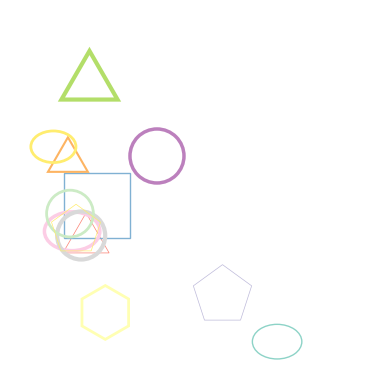[{"shape": "oval", "thickness": 1, "radius": 0.32, "center": [0.72, 0.113]}, {"shape": "hexagon", "thickness": 2, "radius": 0.35, "center": [0.273, 0.188]}, {"shape": "pentagon", "thickness": 0.5, "radius": 0.4, "center": [0.578, 0.233]}, {"shape": "triangle", "thickness": 0.5, "radius": 0.35, "center": [0.223, 0.378]}, {"shape": "square", "thickness": 1, "radius": 0.42, "center": [0.252, 0.466]}, {"shape": "triangle", "thickness": 1.5, "radius": 0.3, "center": [0.176, 0.584]}, {"shape": "triangle", "thickness": 3, "radius": 0.42, "center": [0.232, 0.784]}, {"shape": "oval", "thickness": 2.5, "radius": 0.36, "center": [0.187, 0.399]}, {"shape": "circle", "thickness": 3, "radius": 0.31, "center": [0.211, 0.388]}, {"shape": "circle", "thickness": 2.5, "radius": 0.35, "center": [0.408, 0.595]}, {"shape": "circle", "thickness": 2, "radius": 0.3, "center": [0.182, 0.445]}, {"shape": "pentagon", "thickness": 0.5, "radius": 0.33, "center": [0.197, 0.402]}, {"shape": "oval", "thickness": 2, "radius": 0.29, "center": [0.139, 0.619]}]